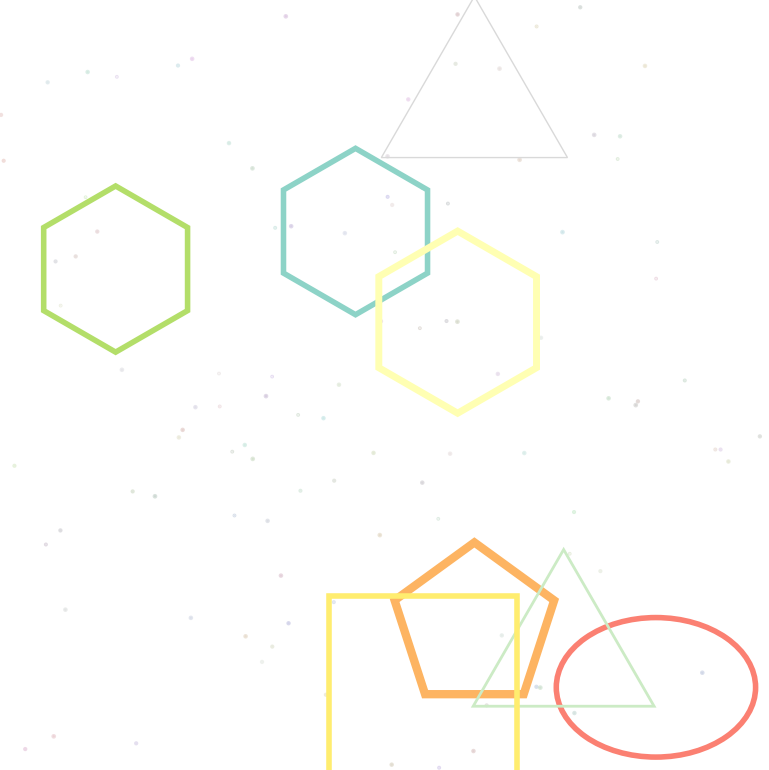[{"shape": "hexagon", "thickness": 2, "radius": 0.54, "center": [0.462, 0.699]}, {"shape": "hexagon", "thickness": 2.5, "radius": 0.59, "center": [0.594, 0.582]}, {"shape": "oval", "thickness": 2, "radius": 0.65, "center": [0.852, 0.107]}, {"shape": "pentagon", "thickness": 3, "radius": 0.54, "center": [0.616, 0.187]}, {"shape": "hexagon", "thickness": 2, "radius": 0.54, "center": [0.15, 0.651]}, {"shape": "triangle", "thickness": 0.5, "radius": 0.7, "center": [0.616, 0.865]}, {"shape": "triangle", "thickness": 1, "radius": 0.68, "center": [0.732, 0.151]}, {"shape": "square", "thickness": 2, "radius": 0.61, "center": [0.549, 0.104]}]